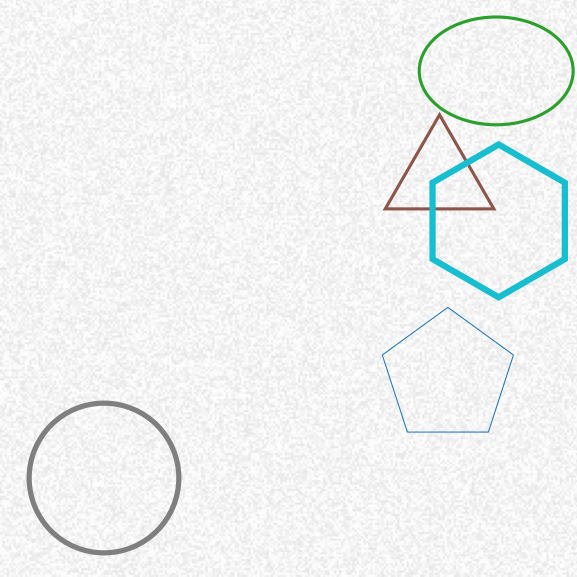[{"shape": "pentagon", "thickness": 0.5, "radius": 0.6, "center": [0.776, 0.348]}, {"shape": "oval", "thickness": 1.5, "radius": 0.67, "center": [0.859, 0.876]}, {"shape": "triangle", "thickness": 1.5, "radius": 0.54, "center": [0.761, 0.692]}, {"shape": "circle", "thickness": 2.5, "radius": 0.65, "center": [0.18, 0.171]}, {"shape": "hexagon", "thickness": 3, "radius": 0.66, "center": [0.864, 0.617]}]